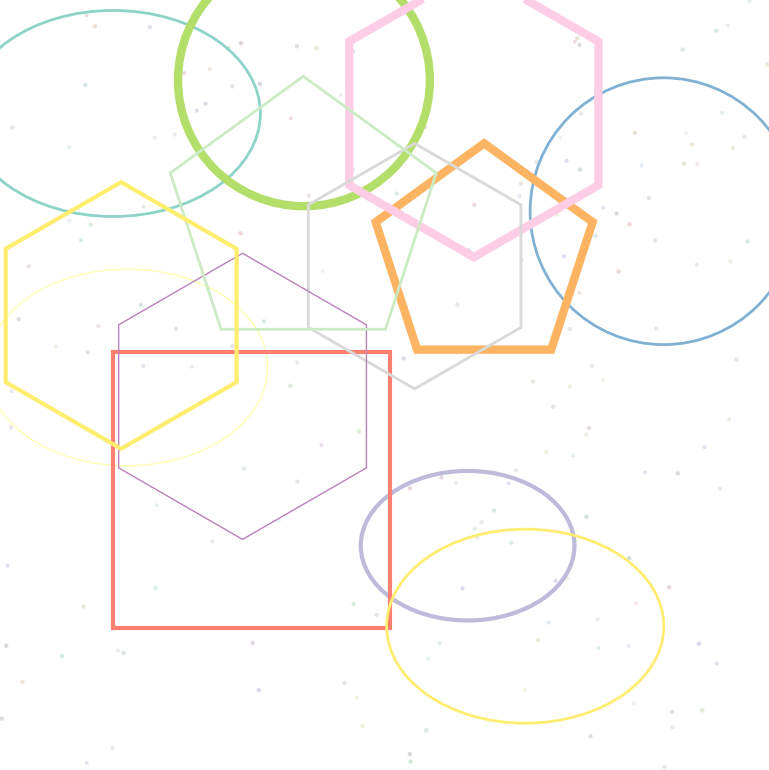[{"shape": "oval", "thickness": 1, "radius": 0.96, "center": [0.147, 0.853]}, {"shape": "oval", "thickness": 0.5, "radius": 0.91, "center": [0.165, 0.523]}, {"shape": "oval", "thickness": 1.5, "radius": 0.69, "center": [0.607, 0.291]}, {"shape": "square", "thickness": 1.5, "radius": 0.9, "center": [0.327, 0.363]}, {"shape": "circle", "thickness": 1, "radius": 0.87, "center": [0.862, 0.726]}, {"shape": "pentagon", "thickness": 3, "radius": 0.74, "center": [0.629, 0.666]}, {"shape": "circle", "thickness": 3, "radius": 0.82, "center": [0.395, 0.896]}, {"shape": "hexagon", "thickness": 3, "radius": 0.93, "center": [0.615, 0.853]}, {"shape": "hexagon", "thickness": 1, "radius": 0.8, "center": [0.538, 0.654]}, {"shape": "hexagon", "thickness": 0.5, "radius": 0.93, "center": [0.315, 0.485]}, {"shape": "pentagon", "thickness": 1, "radius": 0.91, "center": [0.394, 0.719]}, {"shape": "hexagon", "thickness": 1.5, "radius": 0.87, "center": [0.157, 0.59]}, {"shape": "oval", "thickness": 1, "radius": 0.9, "center": [0.682, 0.187]}]